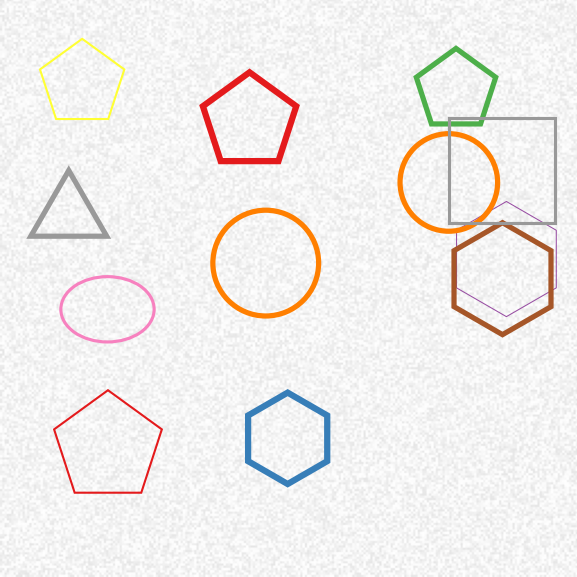[{"shape": "pentagon", "thickness": 1, "radius": 0.49, "center": [0.187, 0.225]}, {"shape": "pentagon", "thickness": 3, "radius": 0.43, "center": [0.432, 0.789]}, {"shape": "hexagon", "thickness": 3, "radius": 0.4, "center": [0.498, 0.24]}, {"shape": "pentagon", "thickness": 2.5, "radius": 0.36, "center": [0.79, 0.843]}, {"shape": "hexagon", "thickness": 0.5, "radius": 0.5, "center": [0.877, 0.551]}, {"shape": "circle", "thickness": 2.5, "radius": 0.42, "center": [0.777, 0.683]}, {"shape": "circle", "thickness": 2.5, "radius": 0.46, "center": [0.46, 0.544]}, {"shape": "pentagon", "thickness": 1, "radius": 0.38, "center": [0.142, 0.855]}, {"shape": "hexagon", "thickness": 2.5, "radius": 0.48, "center": [0.87, 0.517]}, {"shape": "oval", "thickness": 1.5, "radius": 0.4, "center": [0.186, 0.464]}, {"shape": "triangle", "thickness": 2.5, "radius": 0.38, "center": [0.119, 0.628]}, {"shape": "square", "thickness": 1.5, "radius": 0.46, "center": [0.869, 0.704]}]